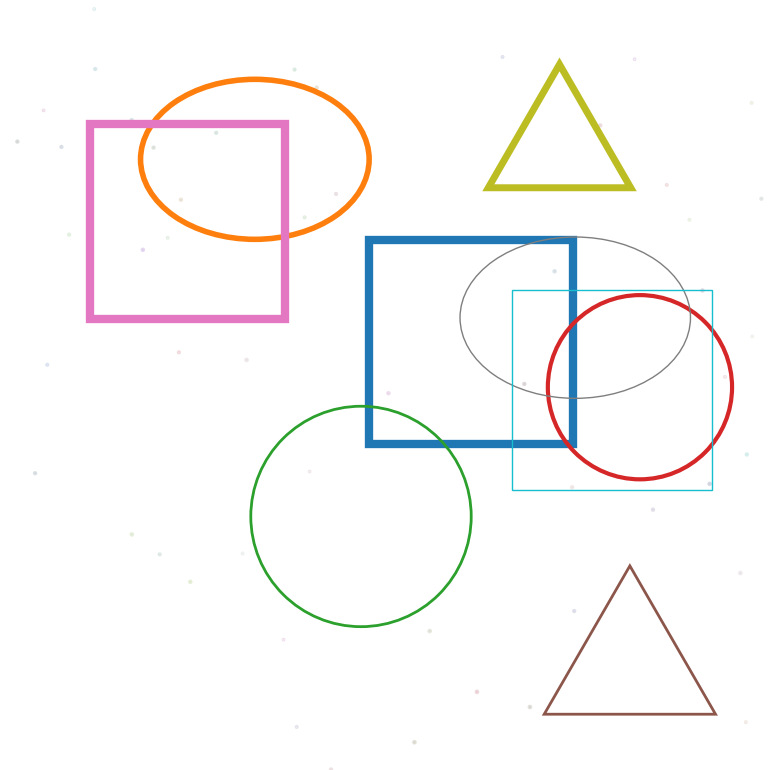[{"shape": "square", "thickness": 3, "radius": 0.66, "center": [0.612, 0.556]}, {"shape": "oval", "thickness": 2, "radius": 0.74, "center": [0.331, 0.793]}, {"shape": "circle", "thickness": 1, "radius": 0.72, "center": [0.469, 0.329]}, {"shape": "circle", "thickness": 1.5, "radius": 0.6, "center": [0.831, 0.497]}, {"shape": "triangle", "thickness": 1, "radius": 0.64, "center": [0.818, 0.137]}, {"shape": "square", "thickness": 3, "radius": 0.63, "center": [0.244, 0.712]}, {"shape": "oval", "thickness": 0.5, "radius": 0.75, "center": [0.747, 0.587]}, {"shape": "triangle", "thickness": 2.5, "radius": 0.53, "center": [0.727, 0.81]}, {"shape": "square", "thickness": 0.5, "radius": 0.65, "center": [0.794, 0.493]}]